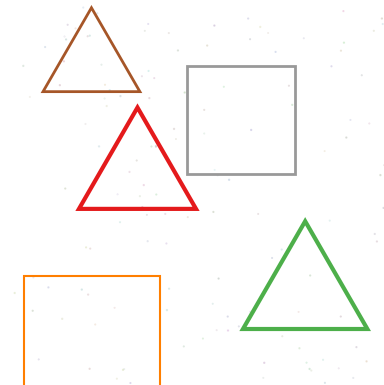[{"shape": "triangle", "thickness": 3, "radius": 0.88, "center": [0.357, 0.545]}, {"shape": "triangle", "thickness": 3, "radius": 0.93, "center": [0.793, 0.239]}, {"shape": "square", "thickness": 1.5, "radius": 0.88, "center": [0.24, 0.106]}, {"shape": "triangle", "thickness": 2, "radius": 0.73, "center": [0.238, 0.835]}, {"shape": "square", "thickness": 2, "radius": 0.7, "center": [0.625, 0.688]}]